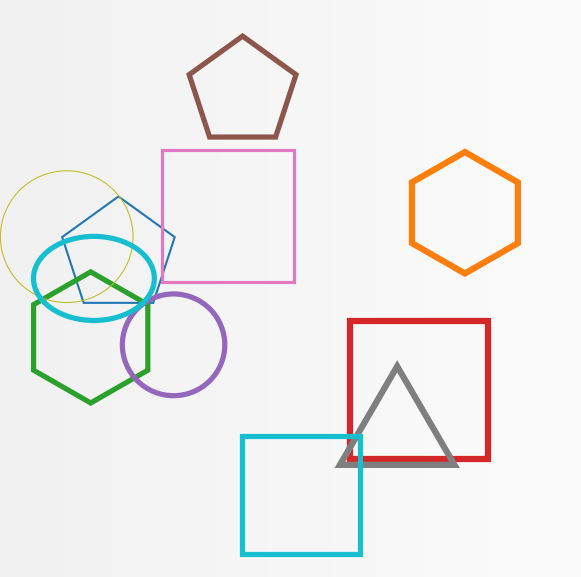[{"shape": "pentagon", "thickness": 1, "radius": 0.51, "center": [0.204, 0.557]}, {"shape": "hexagon", "thickness": 3, "radius": 0.53, "center": [0.8, 0.631]}, {"shape": "hexagon", "thickness": 2.5, "radius": 0.57, "center": [0.156, 0.415]}, {"shape": "square", "thickness": 3, "radius": 0.59, "center": [0.721, 0.324]}, {"shape": "circle", "thickness": 2.5, "radius": 0.44, "center": [0.299, 0.402]}, {"shape": "pentagon", "thickness": 2.5, "radius": 0.48, "center": [0.417, 0.84]}, {"shape": "square", "thickness": 1.5, "radius": 0.57, "center": [0.393, 0.625]}, {"shape": "triangle", "thickness": 3, "radius": 0.57, "center": [0.683, 0.251]}, {"shape": "circle", "thickness": 0.5, "radius": 0.57, "center": [0.115, 0.589]}, {"shape": "square", "thickness": 2.5, "radius": 0.51, "center": [0.518, 0.142]}, {"shape": "oval", "thickness": 2.5, "radius": 0.52, "center": [0.162, 0.517]}]